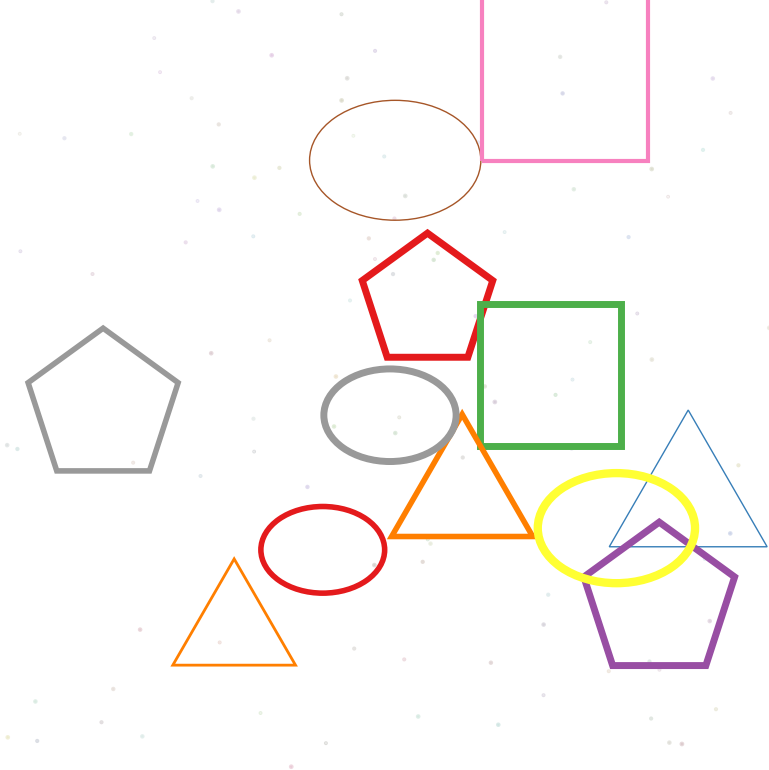[{"shape": "pentagon", "thickness": 2.5, "radius": 0.45, "center": [0.555, 0.608]}, {"shape": "oval", "thickness": 2, "radius": 0.4, "center": [0.419, 0.286]}, {"shape": "triangle", "thickness": 0.5, "radius": 0.59, "center": [0.894, 0.349]}, {"shape": "square", "thickness": 2.5, "radius": 0.46, "center": [0.715, 0.513]}, {"shape": "pentagon", "thickness": 2.5, "radius": 0.51, "center": [0.856, 0.219]}, {"shape": "triangle", "thickness": 2, "radius": 0.53, "center": [0.6, 0.356]}, {"shape": "triangle", "thickness": 1, "radius": 0.46, "center": [0.304, 0.182]}, {"shape": "oval", "thickness": 3, "radius": 0.51, "center": [0.801, 0.314]}, {"shape": "oval", "thickness": 0.5, "radius": 0.56, "center": [0.513, 0.792]}, {"shape": "square", "thickness": 1.5, "radius": 0.54, "center": [0.734, 0.899]}, {"shape": "oval", "thickness": 2.5, "radius": 0.43, "center": [0.506, 0.461]}, {"shape": "pentagon", "thickness": 2, "radius": 0.51, "center": [0.134, 0.471]}]